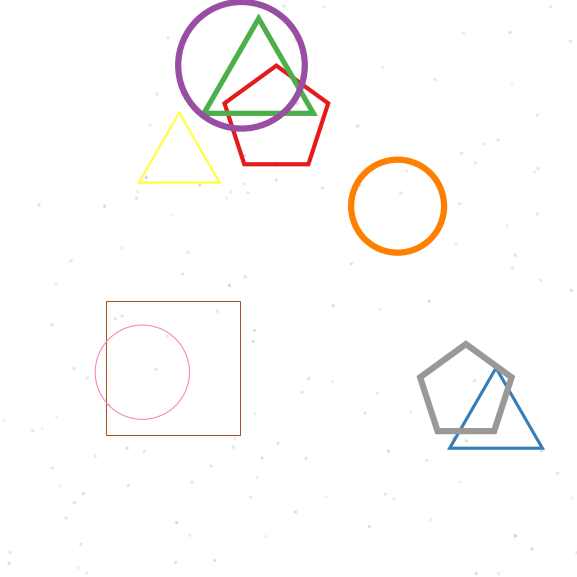[{"shape": "pentagon", "thickness": 2, "radius": 0.47, "center": [0.479, 0.791]}, {"shape": "triangle", "thickness": 1.5, "radius": 0.46, "center": [0.859, 0.269]}, {"shape": "triangle", "thickness": 2.5, "radius": 0.55, "center": [0.448, 0.858]}, {"shape": "circle", "thickness": 3, "radius": 0.55, "center": [0.418, 0.886]}, {"shape": "circle", "thickness": 3, "radius": 0.4, "center": [0.688, 0.642]}, {"shape": "triangle", "thickness": 1, "radius": 0.4, "center": [0.31, 0.723]}, {"shape": "square", "thickness": 0.5, "radius": 0.58, "center": [0.299, 0.362]}, {"shape": "circle", "thickness": 0.5, "radius": 0.41, "center": [0.246, 0.355]}, {"shape": "pentagon", "thickness": 3, "radius": 0.42, "center": [0.807, 0.32]}]